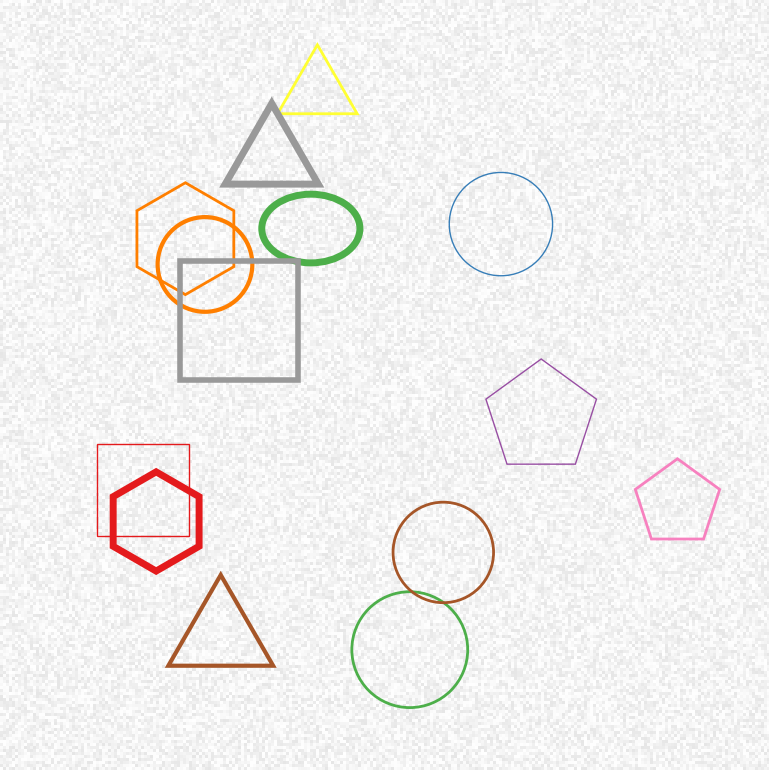[{"shape": "square", "thickness": 0.5, "radius": 0.3, "center": [0.186, 0.363]}, {"shape": "hexagon", "thickness": 2.5, "radius": 0.32, "center": [0.203, 0.323]}, {"shape": "circle", "thickness": 0.5, "radius": 0.34, "center": [0.651, 0.709]}, {"shape": "circle", "thickness": 1, "radius": 0.38, "center": [0.532, 0.156]}, {"shape": "oval", "thickness": 2.5, "radius": 0.32, "center": [0.404, 0.703]}, {"shape": "pentagon", "thickness": 0.5, "radius": 0.38, "center": [0.703, 0.458]}, {"shape": "circle", "thickness": 1.5, "radius": 0.31, "center": [0.266, 0.657]}, {"shape": "hexagon", "thickness": 1, "radius": 0.36, "center": [0.241, 0.69]}, {"shape": "triangle", "thickness": 1, "radius": 0.3, "center": [0.412, 0.882]}, {"shape": "triangle", "thickness": 1.5, "radius": 0.39, "center": [0.287, 0.175]}, {"shape": "circle", "thickness": 1, "radius": 0.33, "center": [0.576, 0.283]}, {"shape": "pentagon", "thickness": 1, "radius": 0.29, "center": [0.88, 0.347]}, {"shape": "square", "thickness": 2, "radius": 0.38, "center": [0.311, 0.584]}, {"shape": "triangle", "thickness": 2.5, "radius": 0.35, "center": [0.353, 0.796]}]